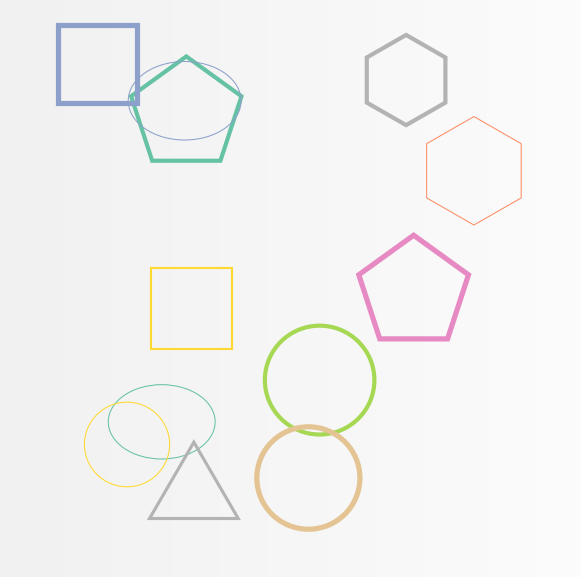[{"shape": "oval", "thickness": 0.5, "radius": 0.46, "center": [0.278, 0.269]}, {"shape": "pentagon", "thickness": 2, "radius": 0.5, "center": [0.321, 0.802]}, {"shape": "hexagon", "thickness": 0.5, "radius": 0.47, "center": [0.815, 0.703]}, {"shape": "square", "thickness": 2.5, "radius": 0.34, "center": [0.168, 0.889]}, {"shape": "oval", "thickness": 0.5, "radius": 0.49, "center": [0.318, 0.825]}, {"shape": "pentagon", "thickness": 2.5, "radius": 0.5, "center": [0.712, 0.493]}, {"shape": "circle", "thickness": 2, "radius": 0.47, "center": [0.55, 0.341]}, {"shape": "circle", "thickness": 0.5, "radius": 0.37, "center": [0.219, 0.229]}, {"shape": "square", "thickness": 1, "radius": 0.35, "center": [0.329, 0.465]}, {"shape": "circle", "thickness": 2.5, "radius": 0.44, "center": [0.531, 0.171]}, {"shape": "triangle", "thickness": 1.5, "radius": 0.44, "center": [0.334, 0.145]}, {"shape": "hexagon", "thickness": 2, "radius": 0.39, "center": [0.699, 0.861]}]